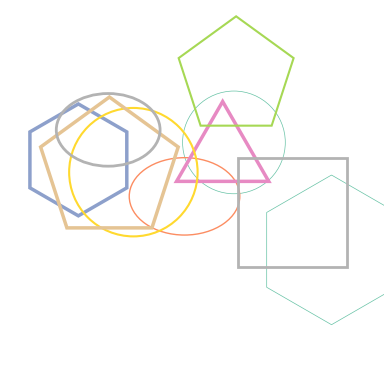[{"shape": "circle", "thickness": 0.5, "radius": 0.67, "center": [0.608, 0.63]}, {"shape": "hexagon", "thickness": 0.5, "radius": 0.97, "center": [0.861, 0.351]}, {"shape": "oval", "thickness": 1, "radius": 0.72, "center": [0.479, 0.49]}, {"shape": "hexagon", "thickness": 2.5, "radius": 0.73, "center": [0.204, 0.585]}, {"shape": "triangle", "thickness": 2.5, "radius": 0.69, "center": [0.578, 0.598]}, {"shape": "pentagon", "thickness": 1.5, "radius": 0.78, "center": [0.613, 0.801]}, {"shape": "circle", "thickness": 1.5, "radius": 0.83, "center": [0.346, 0.553]}, {"shape": "pentagon", "thickness": 2.5, "radius": 0.94, "center": [0.284, 0.56]}, {"shape": "square", "thickness": 2, "radius": 0.71, "center": [0.76, 0.449]}, {"shape": "oval", "thickness": 2, "radius": 0.67, "center": [0.281, 0.663]}]